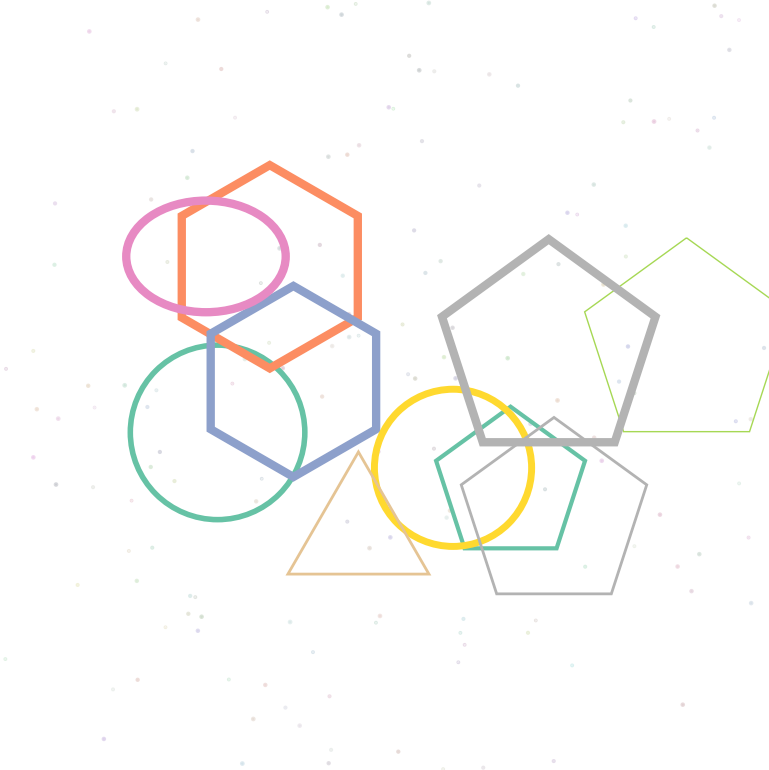[{"shape": "pentagon", "thickness": 1.5, "radius": 0.51, "center": [0.663, 0.37]}, {"shape": "circle", "thickness": 2, "radius": 0.57, "center": [0.283, 0.438]}, {"shape": "hexagon", "thickness": 3, "radius": 0.66, "center": [0.35, 0.654]}, {"shape": "hexagon", "thickness": 3, "radius": 0.62, "center": [0.381, 0.505]}, {"shape": "oval", "thickness": 3, "radius": 0.52, "center": [0.267, 0.667]}, {"shape": "pentagon", "thickness": 0.5, "radius": 0.7, "center": [0.892, 0.552]}, {"shape": "circle", "thickness": 2.5, "radius": 0.51, "center": [0.588, 0.392]}, {"shape": "triangle", "thickness": 1, "radius": 0.53, "center": [0.465, 0.307]}, {"shape": "pentagon", "thickness": 1, "radius": 0.63, "center": [0.719, 0.331]}, {"shape": "pentagon", "thickness": 3, "radius": 0.73, "center": [0.713, 0.544]}]